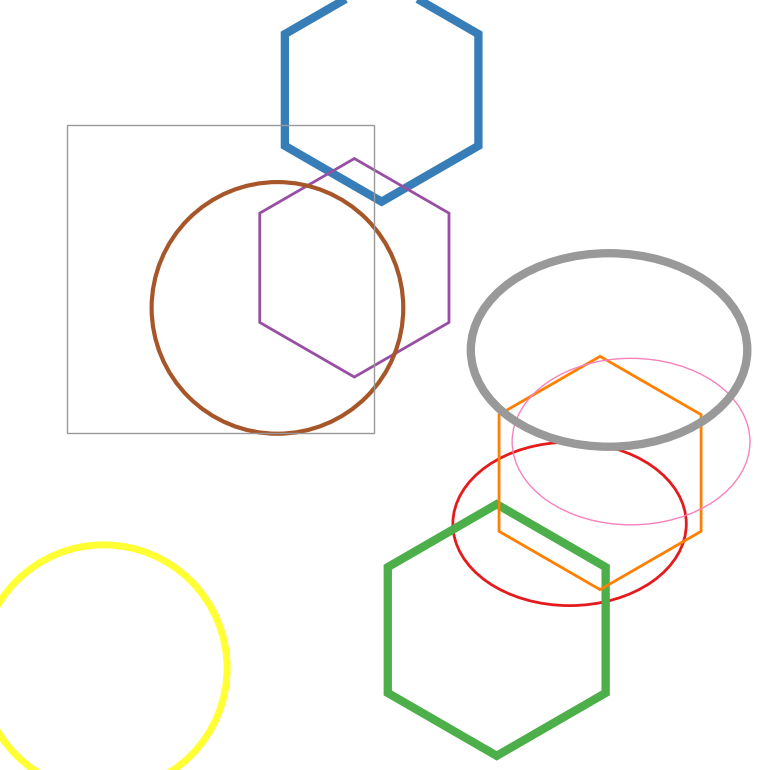[{"shape": "oval", "thickness": 1, "radius": 0.76, "center": [0.74, 0.32]}, {"shape": "hexagon", "thickness": 3, "radius": 0.73, "center": [0.496, 0.883]}, {"shape": "hexagon", "thickness": 3, "radius": 0.82, "center": [0.645, 0.182]}, {"shape": "hexagon", "thickness": 1, "radius": 0.71, "center": [0.46, 0.652]}, {"shape": "hexagon", "thickness": 1, "radius": 0.76, "center": [0.779, 0.386]}, {"shape": "circle", "thickness": 2.5, "radius": 0.8, "center": [0.135, 0.132]}, {"shape": "circle", "thickness": 1.5, "radius": 0.82, "center": [0.36, 0.6]}, {"shape": "oval", "thickness": 0.5, "radius": 0.77, "center": [0.82, 0.427]}, {"shape": "square", "thickness": 0.5, "radius": 1.0, "center": [0.287, 0.638]}, {"shape": "oval", "thickness": 3, "radius": 0.9, "center": [0.791, 0.545]}]